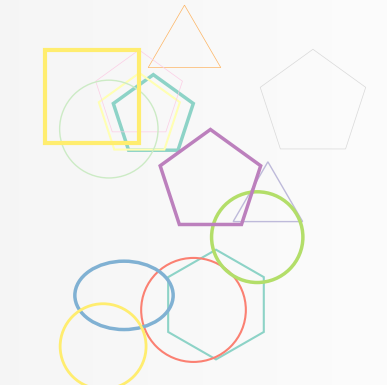[{"shape": "hexagon", "thickness": 1.5, "radius": 0.71, "center": [0.557, 0.209]}, {"shape": "pentagon", "thickness": 2.5, "radius": 0.54, "center": [0.396, 0.698]}, {"shape": "pentagon", "thickness": 1.5, "radius": 0.55, "center": [0.36, 0.7]}, {"shape": "triangle", "thickness": 1, "radius": 0.52, "center": [0.691, 0.476]}, {"shape": "circle", "thickness": 1.5, "radius": 0.68, "center": [0.499, 0.195]}, {"shape": "oval", "thickness": 2.5, "radius": 0.63, "center": [0.32, 0.233]}, {"shape": "triangle", "thickness": 0.5, "radius": 0.54, "center": [0.476, 0.879]}, {"shape": "circle", "thickness": 2.5, "radius": 0.59, "center": [0.664, 0.384]}, {"shape": "pentagon", "thickness": 0.5, "radius": 0.59, "center": [0.359, 0.753]}, {"shape": "pentagon", "thickness": 0.5, "radius": 0.72, "center": [0.808, 0.729]}, {"shape": "pentagon", "thickness": 2.5, "radius": 0.68, "center": [0.543, 0.527]}, {"shape": "circle", "thickness": 1, "radius": 0.63, "center": [0.281, 0.665]}, {"shape": "circle", "thickness": 2, "radius": 0.55, "center": [0.266, 0.1]}, {"shape": "square", "thickness": 3, "radius": 0.6, "center": [0.237, 0.749]}]